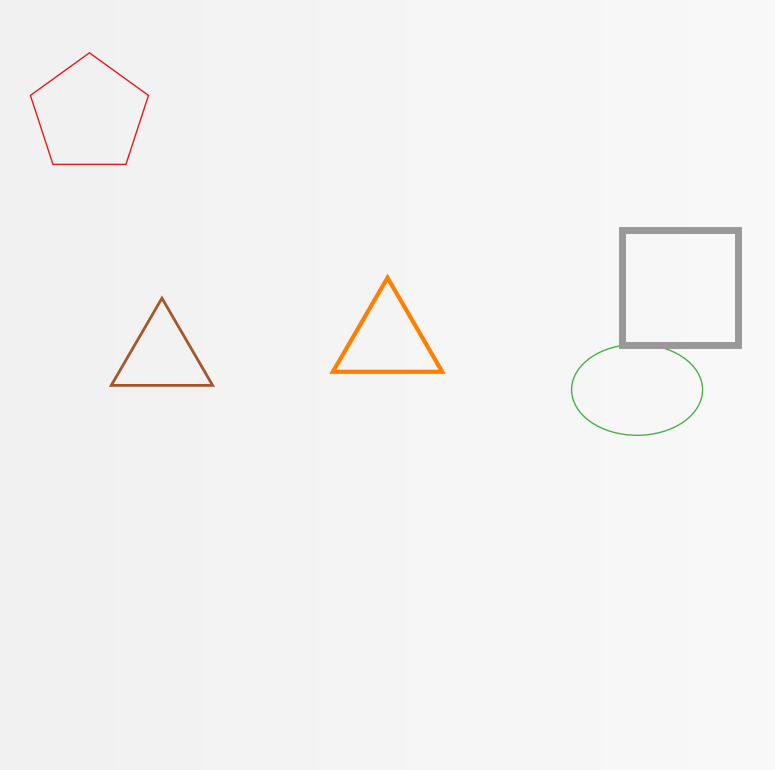[{"shape": "pentagon", "thickness": 0.5, "radius": 0.4, "center": [0.115, 0.851]}, {"shape": "oval", "thickness": 0.5, "radius": 0.42, "center": [0.822, 0.494]}, {"shape": "triangle", "thickness": 1.5, "radius": 0.41, "center": [0.5, 0.558]}, {"shape": "triangle", "thickness": 1, "radius": 0.38, "center": [0.209, 0.537]}, {"shape": "square", "thickness": 2.5, "radius": 0.37, "center": [0.877, 0.626]}]